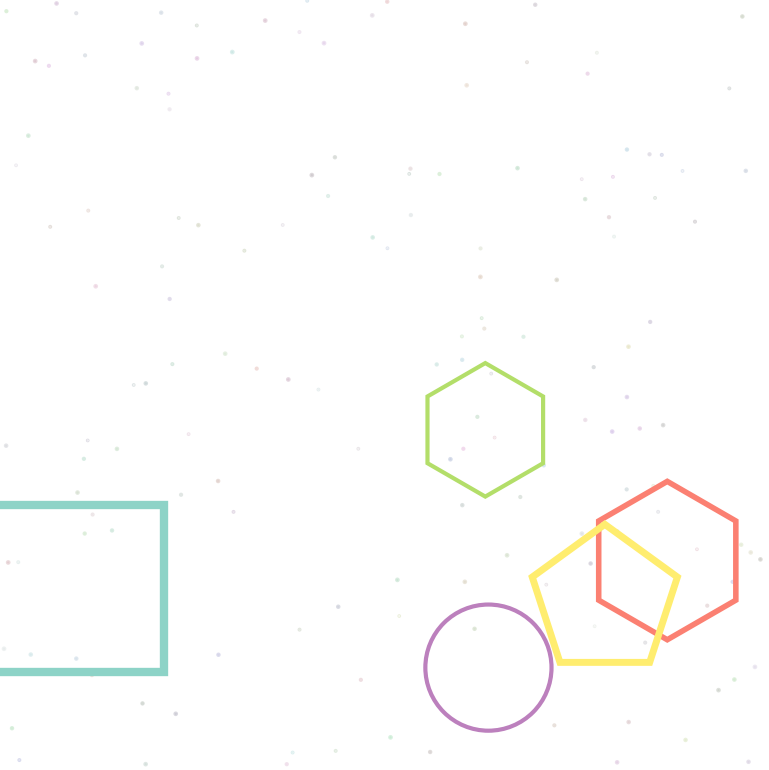[{"shape": "square", "thickness": 3, "radius": 0.54, "center": [0.105, 0.235]}, {"shape": "hexagon", "thickness": 2, "radius": 0.51, "center": [0.867, 0.272]}, {"shape": "hexagon", "thickness": 1.5, "radius": 0.43, "center": [0.63, 0.442]}, {"shape": "circle", "thickness": 1.5, "radius": 0.41, "center": [0.634, 0.133]}, {"shape": "pentagon", "thickness": 2.5, "radius": 0.5, "center": [0.785, 0.22]}]